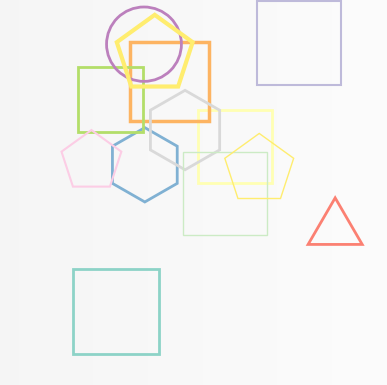[{"shape": "square", "thickness": 2, "radius": 0.55, "center": [0.299, 0.191]}, {"shape": "square", "thickness": 2, "radius": 0.48, "center": [0.607, 0.619]}, {"shape": "square", "thickness": 1.5, "radius": 0.54, "center": [0.771, 0.888]}, {"shape": "triangle", "thickness": 2, "radius": 0.4, "center": [0.865, 0.405]}, {"shape": "hexagon", "thickness": 2, "radius": 0.48, "center": [0.374, 0.572]}, {"shape": "square", "thickness": 2.5, "radius": 0.51, "center": [0.437, 0.788]}, {"shape": "square", "thickness": 2, "radius": 0.42, "center": [0.286, 0.741]}, {"shape": "pentagon", "thickness": 1.5, "radius": 0.41, "center": [0.236, 0.581]}, {"shape": "hexagon", "thickness": 2, "radius": 0.52, "center": [0.478, 0.662]}, {"shape": "circle", "thickness": 2, "radius": 0.48, "center": [0.372, 0.885]}, {"shape": "square", "thickness": 1, "radius": 0.54, "center": [0.58, 0.497]}, {"shape": "pentagon", "thickness": 1, "radius": 0.47, "center": [0.669, 0.56]}, {"shape": "pentagon", "thickness": 3, "radius": 0.51, "center": [0.399, 0.859]}]